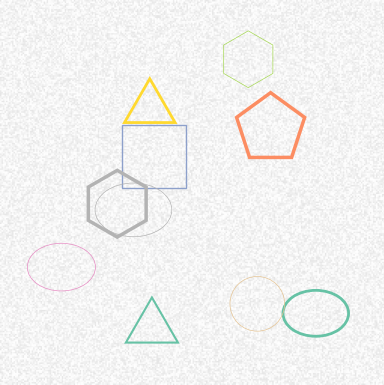[{"shape": "triangle", "thickness": 1.5, "radius": 0.39, "center": [0.395, 0.149]}, {"shape": "oval", "thickness": 2, "radius": 0.43, "center": [0.82, 0.186]}, {"shape": "pentagon", "thickness": 2.5, "radius": 0.46, "center": [0.703, 0.666]}, {"shape": "square", "thickness": 1, "radius": 0.41, "center": [0.401, 0.593]}, {"shape": "oval", "thickness": 0.5, "radius": 0.44, "center": [0.159, 0.306]}, {"shape": "hexagon", "thickness": 0.5, "radius": 0.37, "center": [0.645, 0.846]}, {"shape": "triangle", "thickness": 2, "radius": 0.38, "center": [0.389, 0.72]}, {"shape": "circle", "thickness": 0.5, "radius": 0.36, "center": [0.668, 0.211]}, {"shape": "hexagon", "thickness": 2.5, "radius": 0.43, "center": [0.305, 0.471]}, {"shape": "oval", "thickness": 0.5, "radius": 0.5, "center": [0.347, 0.455]}]